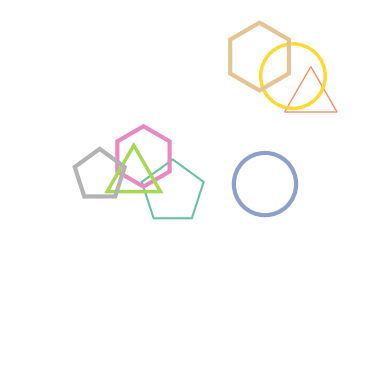[{"shape": "pentagon", "thickness": 1.5, "radius": 0.42, "center": [0.449, 0.501]}, {"shape": "triangle", "thickness": 1, "radius": 0.39, "center": [0.807, 0.748]}, {"shape": "circle", "thickness": 3, "radius": 0.4, "center": [0.688, 0.522]}, {"shape": "hexagon", "thickness": 3, "radius": 0.39, "center": [0.373, 0.594]}, {"shape": "triangle", "thickness": 2.5, "radius": 0.4, "center": [0.348, 0.542]}, {"shape": "circle", "thickness": 2.5, "radius": 0.42, "center": [0.761, 0.802]}, {"shape": "hexagon", "thickness": 3, "radius": 0.44, "center": [0.674, 0.853]}, {"shape": "pentagon", "thickness": 3, "radius": 0.34, "center": [0.259, 0.545]}]